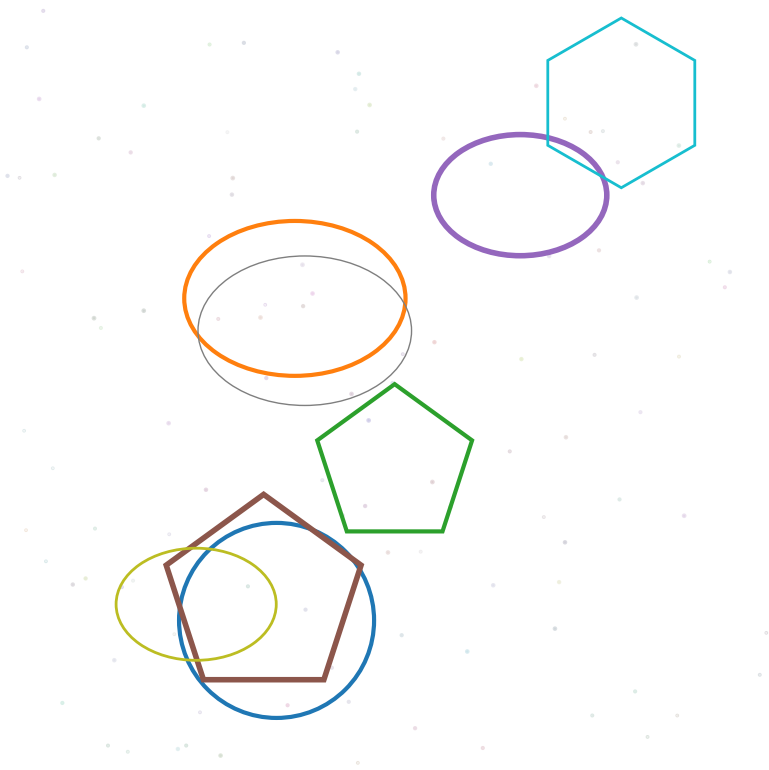[{"shape": "circle", "thickness": 1.5, "radius": 0.63, "center": [0.359, 0.194]}, {"shape": "oval", "thickness": 1.5, "radius": 0.72, "center": [0.383, 0.612]}, {"shape": "pentagon", "thickness": 1.5, "radius": 0.53, "center": [0.513, 0.395]}, {"shape": "oval", "thickness": 2, "radius": 0.56, "center": [0.676, 0.747]}, {"shape": "pentagon", "thickness": 2, "radius": 0.67, "center": [0.342, 0.225]}, {"shape": "oval", "thickness": 0.5, "radius": 0.69, "center": [0.396, 0.571]}, {"shape": "oval", "thickness": 1, "radius": 0.52, "center": [0.255, 0.215]}, {"shape": "hexagon", "thickness": 1, "radius": 0.55, "center": [0.807, 0.866]}]